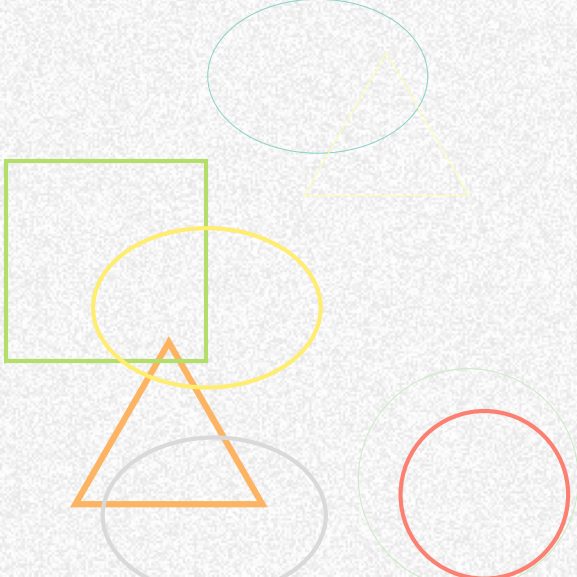[{"shape": "oval", "thickness": 0.5, "radius": 0.95, "center": [0.55, 0.867]}, {"shape": "triangle", "thickness": 0.5, "radius": 0.83, "center": [0.669, 0.743]}, {"shape": "circle", "thickness": 2, "radius": 0.73, "center": [0.839, 0.142]}, {"shape": "triangle", "thickness": 3, "radius": 0.93, "center": [0.292, 0.219]}, {"shape": "square", "thickness": 2, "radius": 0.87, "center": [0.183, 0.547]}, {"shape": "oval", "thickness": 2, "radius": 0.97, "center": [0.371, 0.106]}, {"shape": "circle", "thickness": 0.5, "radius": 0.95, "center": [0.811, 0.17]}, {"shape": "oval", "thickness": 2, "radius": 0.99, "center": [0.358, 0.466]}]